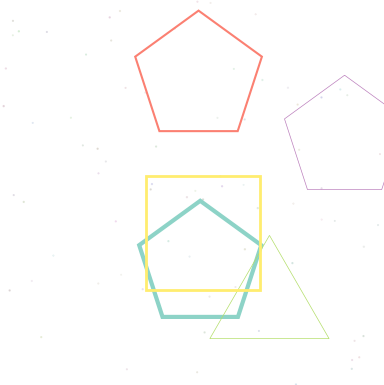[{"shape": "pentagon", "thickness": 3, "radius": 0.83, "center": [0.52, 0.312]}, {"shape": "pentagon", "thickness": 1.5, "radius": 0.87, "center": [0.516, 0.799]}, {"shape": "triangle", "thickness": 0.5, "radius": 0.89, "center": [0.7, 0.21]}, {"shape": "pentagon", "thickness": 0.5, "radius": 0.82, "center": [0.895, 0.64]}, {"shape": "square", "thickness": 2, "radius": 0.74, "center": [0.527, 0.394]}]